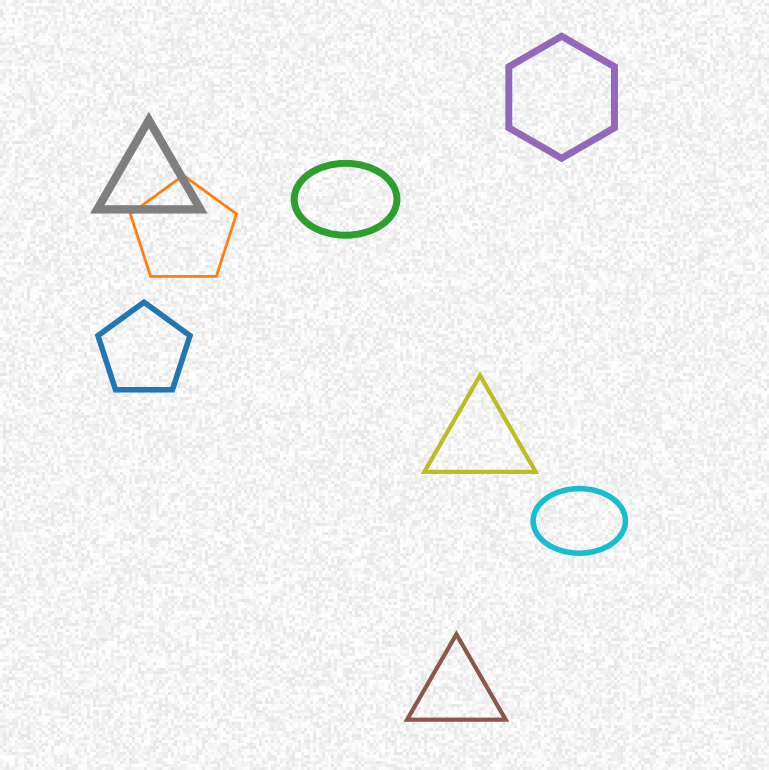[{"shape": "pentagon", "thickness": 2, "radius": 0.31, "center": [0.187, 0.545]}, {"shape": "pentagon", "thickness": 1, "radius": 0.36, "center": [0.238, 0.7]}, {"shape": "oval", "thickness": 2.5, "radius": 0.33, "center": [0.449, 0.741]}, {"shape": "hexagon", "thickness": 2.5, "radius": 0.4, "center": [0.729, 0.874]}, {"shape": "triangle", "thickness": 1.5, "radius": 0.37, "center": [0.593, 0.102]}, {"shape": "triangle", "thickness": 3, "radius": 0.39, "center": [0.193, 0.767]}, {"shape": "triangle", "thickness": 1.5, "radius": 0.42, "center": [0.623, 0.429]}, {"shape": "oval", "thickness": 2, "radius": 0.3, "center": [0.752, 0.324]}]